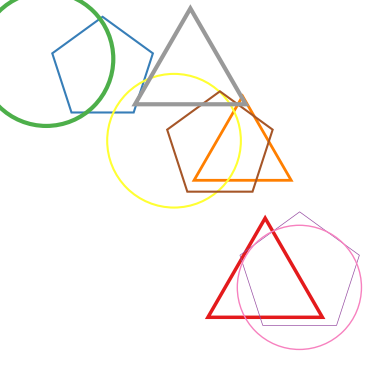[{"shape": "triangle", "thickness": 2.5, "radius": 0.86, "center": [0.689, 0.262]}, {"shape": "pentagon", "thickness": 1.5, "radius": 0.69, "center": [0.266, 0.819]}, {"shape": "circle", "thickness": 3, "radius": 0.87, "center": [0.12, 0.847]}, {"shape": "pentagon", "thickness": 0.5, "radius": 0.82, "center": [0.778, 0.287]}, {"shape": "triangle", "thickness": 2, "radius": 0.73, "center": [0.63, 0.605]}, {"shape": "circle", "thickness": 1.5, "radius": 0.87, "center": [0.452, 0.634]}, {"shape": "pentagon", "thickness": 1.5, "radius": 0.72, "center": [0.571, 0.619]}, {"shape": "circle", "thickness": 1, "radius": 0.81, "center": [0.778, 0.254]}, {"shape": "triangle", "thickness": 3, "radius": 0.83, "center": [0.495, 0.812]}]